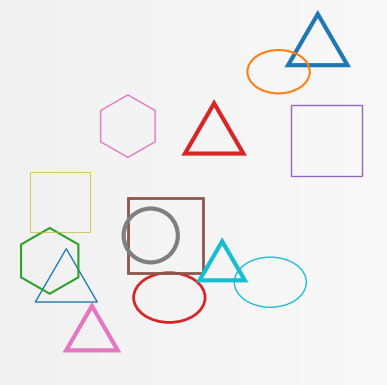[{"shape": "triangle", "thickness": 3, "radius": 0.44, "center": [0.82, 0.875]}, {"shape": "triangle", "thickness": 1, "radius": 0.46, "center": [0.171, 0.262]}, {"shape": "oval", "thickness": 1.5, "radius": 0.4, "center": [0.719, 0.814]}, {"shape": "hexagon", "thickness": 1.5, "radius": 0.43, "center": [0.128, 0.322]}, {"shape": "oval", "thickness": 2, "radius": 0.46, "center": [0.437, 0.227]}, {"shape": "triangle", "thickness": 3, "radius": 0.44, "center": [0.553, 0.645]}, {"shape": "square", "thickness": 1, "radius": 0.46, "center": [0.842, 0.635]}, {"shape": "square", "thickness": 2, "radius": 0.49, "center": [0.427, 0.388]}, {"shape": "triangle", "thickness": 3, "radius": 0.38, "center": [0.237, 0.128]}, {"shape": "hexagon", "thickness": 1, "radius": 0.41, "center": [0.33, 0.672]}, {"shape": "circle", "thickness": 3, "radius": 0.35, "center": [0.389, 0.388]}, {"shape": "square", "thickness": 0.5, "radius": 0.39, "center": [0.154, 0.476]}, {"shape": "oval", "thickness": 1, "radius": 0.46, "center": [0.698, 0.267]}, {"shape": "triangle", "thickness": 3, "radius": 0.34, "center": [0.573, 0.306]}]